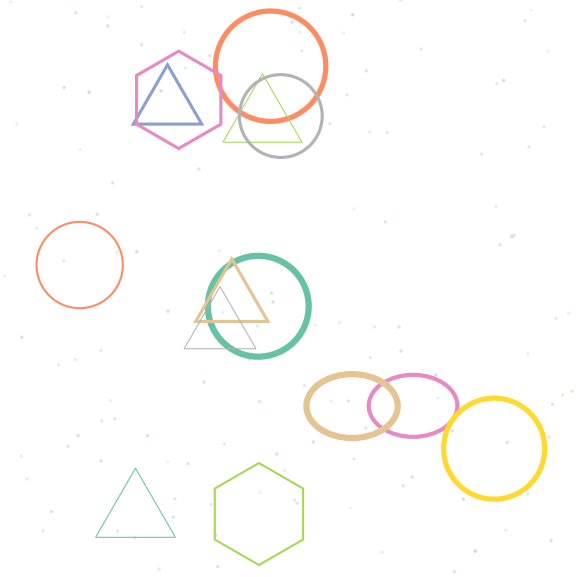[{"shape": "circle", "thickness": 3, "radius": 0.44, "center": [0.447, 0.469]}, {"shape": "triangle", "thickness": 0.5, "radius": 0.4, "center": [0.235, 0.109]}, {"shape": "circle", "thickness": 2.5, "radius": 0.48, "center": [0.469, 0.885]}, {"shape": "circle", "thickness": 1, "radius": 0.37, "center": [0.138, 0.54]}, {"shape": "triangle", "thickness": 1.5, "radius": 0.34, "center": [0.29, 0.818]}, {"shape": "oval", "thickness": 2, "radius": 0.38, "center": [0.715, 0.296]}, {"shape": "hexagon", "thickness": 1.5, "radius": 0.42, "center": [0.309, 0.826]}, {"shape": "triangle", "thickness": 0.5, "radius": 0.4, "center": [0.454, 0.792]}, {"shape": "hexagon", "thickness": 1, "radius": 0.44, "center": [0.448, 0.109]}, {"shape": "circle", "thickness": 2.5, "radius": 0.44, "center": [0.856, 0.222]}, {"shape": "oval", "thickness": 3, "radius": 0.4, "center": [0.61, 0.296]}, {"shape": "triangle", "thickness": 1.5, "radius": 0.36, "center": [0.401, 0.479]}, {"shape": "triangle", "thickness": 0.5, "radius": 0.36, "center": [0.381, 0.431]}, {"shape": "circle", "thickness": 1.5, "radius": 0.36, "center": [0.486, 0.798]}]